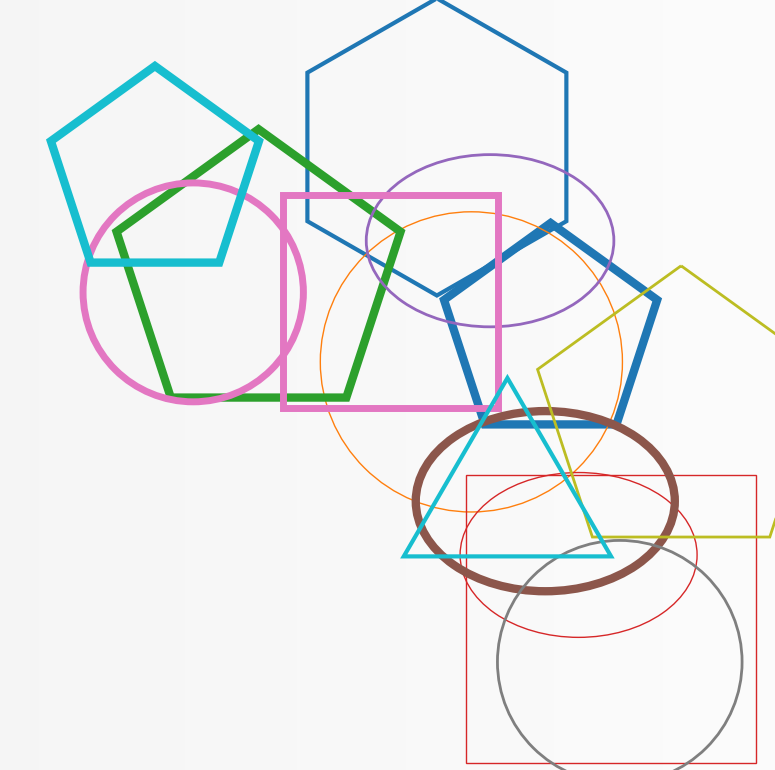[{"shape": "hexagon", "thickness": 1.5, "radius": 0.96, "center": [0.564, 0.809]}, {"shape": "pentagon", "thickness": 3, "radius": 0.72, "center": [0.71, 0.566]}, {"shape": "circle", "thickness": 0.5, "radius": 0.97, "center": [0.608, 0.53]}, {"shape": "pentagon", "thickness": 3, "radius": 0.96, "center": [0.334, 0.64]}, {"shape": "square", "thickness": 0.5, "radius": 0.93, "center": [0.788, 0.196]}, {"shape": "oval", "thickness": 0.5, "radius": 0.76, "center": [0.747, 0.279]}, {"shape": "oval", "thickness": 1, "radius": 0.8, "center": [0.632, 0.687]}, {"shape": "oval", "thickness": 3, "radius": 0.84, "center": [0.704, 0.349]}, {"shape": "square", "thickness": 2.5, "radius": 0.69, "center": [0.504, 0.608]}, {"shape": "circle", "thickness": 2.5, "radius": 0.71, "center": [0.249, 0.62]}, {"shape": "circle", "thickness": 1, "radius": 0.79, "center": [0.8, 0.14]}, {"shape": "pentagon", "thickness": 1, "radius": 0.97, "center": [0.879, 0.46]}, {"shape": "pentagon", "thickness": 3, "radius": 0.71, "center": [0.2, 0.773]}, {"shape": "triangle", "thickness": 1.5, "radius": 0.77, "center": [0.655, 0.355]}]